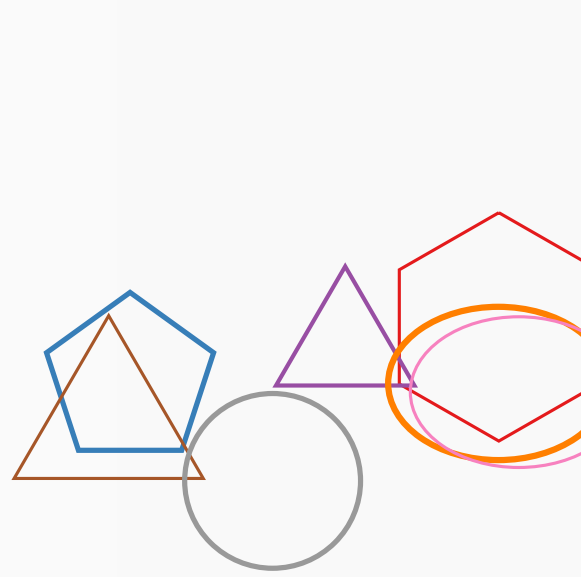[{"shape": "hexagon", "thickness": 1.5, "radius": 0.99, "center": [0.858, 0.433]}, {"shape": "pentagon", "thickness": 2.5, "radius": 0.76, "center": [0.224, 0.342]}, {"shape": "triangle", "thickness": 2, "radius": 0.69, "center": [0.594, 0.4]}, {"shape": "oval", "thickness": 3, "radius": 0.95, "center": [0.857, 0.335]}, {"shape": "triangle", "thickness": 1.5, "radius": 0.94, "center": [0.187, 0.265]}, {"shape": "oval", "thickness": 1.5, "radius": 0.93, "center": [0.892, 0.32]}, {"shape": "circle", "thickness": 2.5, "radius": 0.76, "center": [0.469, 0.166]}]